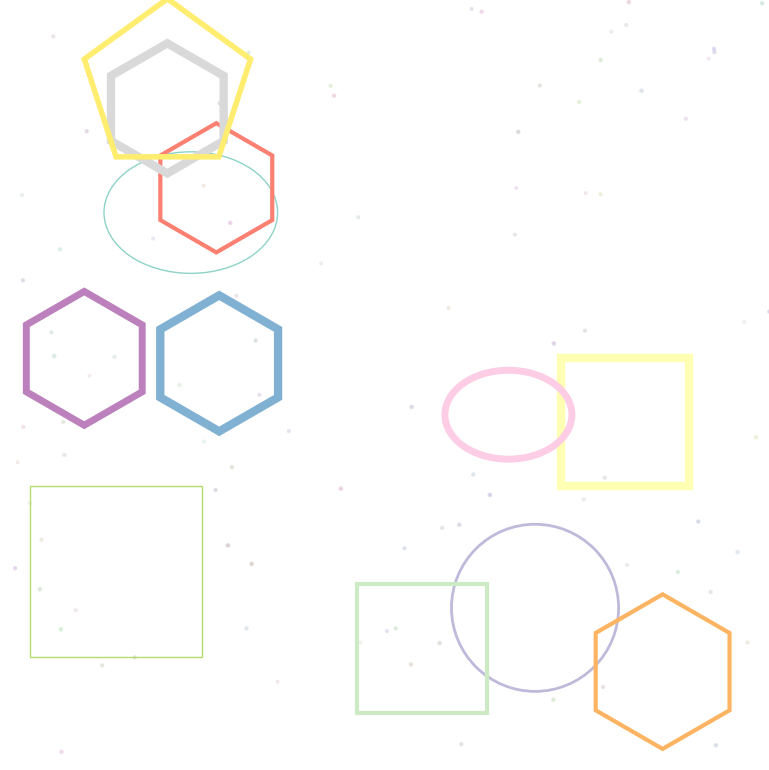[{"shape": "oval", "thickness": 0.5, "radius": 0.56, "center": [0.248, 0.724]}, {"shape": "square", "thickness": 3, "radius": 0.42, "center": [0.811, 0.451]}, {"shape": "circle", "thickness": 1, "radius": 0.54, "center": [0.695, 0.211]}, {"shape": "hexagon", "thickness": 1.5, "radius": 0.42, "center": [0.281, 0.756]}, {"shape": "hexagon", "thickness": 3, "radius": 0.44, "center": [0.285, 0.528]}, {"shape": "hexagon", "thickness": 1.5, "radius": 0.5, "center": [0.861, 0.128]}, {"shape": "square", "thickness": 0.5, "radius": 0.56, "center": [0.15, 0.258]}, {"shape": "oval", "thickness": 2.5, "radius": 0.41, "center": [0.66, 0.461]}, {"shape": "hexagon", "thickness": 3, "radius": 0.42, "center": [0.217, 0.859]}, {"shape": "hexagon", "thickness": 2.5, "radius": 0.43, "center": [0.109, 0.535]}, {"shape": "square", "thickness": 1.5, "radius": 0.42, "center": [0.548, 0.157]}, {"shape": "pentagon", "thickness": 2, "radius": 0.57, "center": [0.217, 0.888]}]